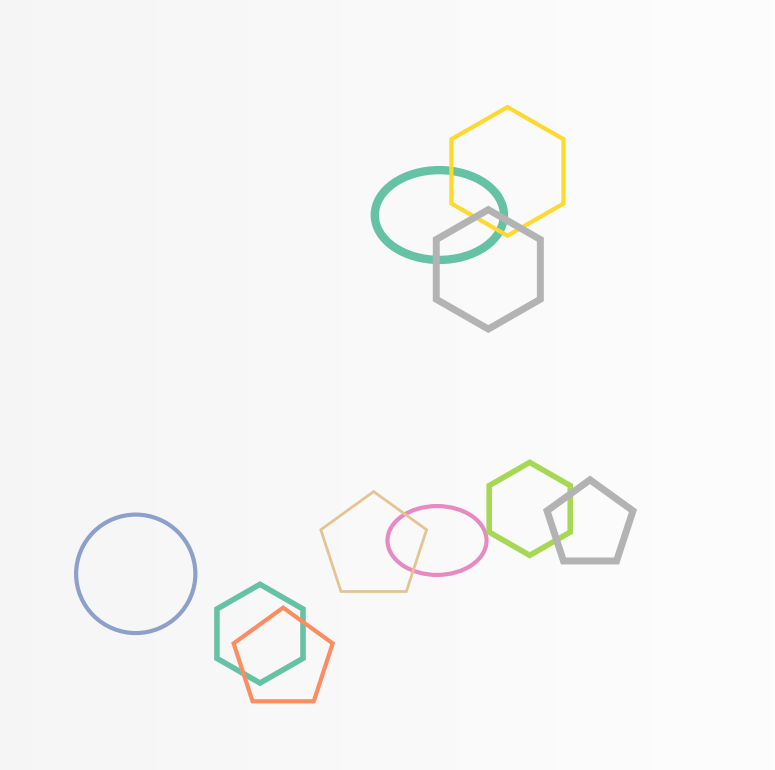[{"shape": "oval", "thickness": 3, "radius": 0.42, "center": [0.567, 0.721]}, {"shape": "hexagon", "thickness": 2, "radius": 0.32, "center": [0.335, 0.177]}, {"shape": "pentagon", "thickness": 1.5, "radius": 0.34, "center": [0.365, 0.144]}, {"shape": "circle", "thickness": 1.5, "radius": 0.38, "center": [0.175, 0.255]}, {"shape": "oval", "thickness": 1.5, "radius": 0.32, "center": [0.564, 0.298]}, {"shape": "hexagon", "thickness": 2, "radius": 0.3, "center": [0.683, 0.339]}, {"shape": "hexagon", "thickness": 1.5, "radius": 0.42, "center": [0.655, 0.777]}, {"shape": "pentagon", "thickness": 1, "radius": 0.36, "center": [0.482, 0.29]}, {"shape": "pentagon", "thickness": 2.5, "radius": 0.29, "center": [0.761, 0.319]}, {"shape": "hexagon", "thickness": 2.5, "radius": 0.39, "center": [0.63, 0.65]}]